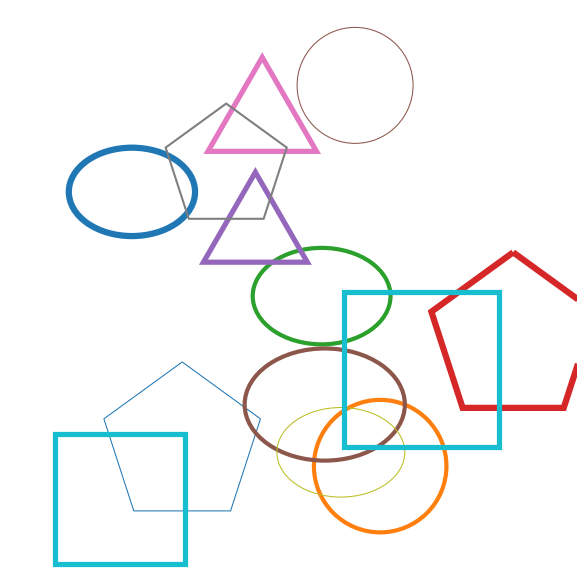[{"shape": "pentagon", "thickness": 0.5, "radius": 0.71, "center": [0.315, 0.23]}, {"shape": "oval", "thickness": 3, "radius": 0.55, "center": [0.228, 0.667]}, {"shape": "circle", "thickness": 2, "radius": 0.57, "center": [0.658, 0.192]}, {"shape": "oval", "thickness": 2, "radius": 0.6, "center": [0.557, 0.486]}, {"shape": "pentagon", "thickness": 3, "radius": 0.74, "center": [0.889, 0.413]}, {"shape": "triangle", "thickness": 2.5, "radius": 0.52, "center": [0.442, 0.597]}, {"shape": "oval", "thickness": 2, "radius": 0.69, "center": [0.562, 0.299]}, {"shape": "circle", "thickness": 0.5, "radius": 0.5, "center": [0.615, 0.851]}, {"shape": "triangle", "thickness": 2.5, "radius": 0.54, "center": [0.454, 0.791]}, {"shape": "pentagon", "thickness": 1, "radius": 0.55, "center": [0.392, 0.71]}, {"shape": "oval", "thickness": 0.5, "radius": 0.55, "center": [0.59, 0.216]}, {"shape": "square", "thickness": 2.5, "radius": 0.67, "center": [0.73, 0.359]}, {"shape": "square", "thickness": 2.5, "radius": 0.56, "center": [0.208, 0.135]}]